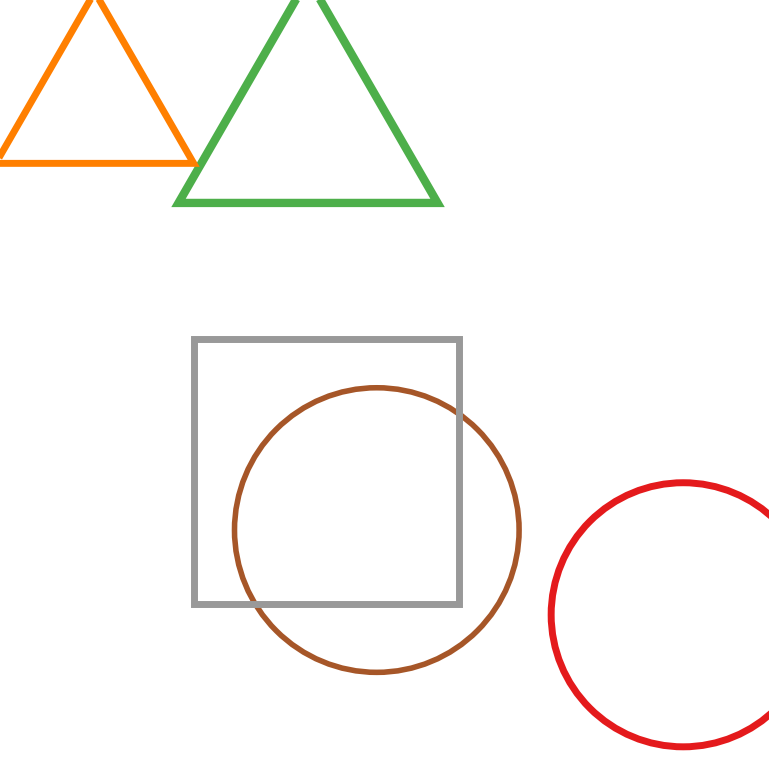[{"shape": "circle", "thickness": 2.5, "radius": 0.86, "center": [0.887, 0.202]}, {"shape": "triangle", "thickness": 3, "radius": 0.97, "center": [0.4, 0.834]}, {"shape": "triangle", "thickness": 2.5, "radius": 0.74, "center": [0.123, 0.862]}, {"shape": "circle", "thickness": 2, "radius": 0.92, "center": [0.489, 0.312]}, {"shape": "square", "thickness": 2.5, "radius": 0.86, "center": [0.424, 0.388]}]